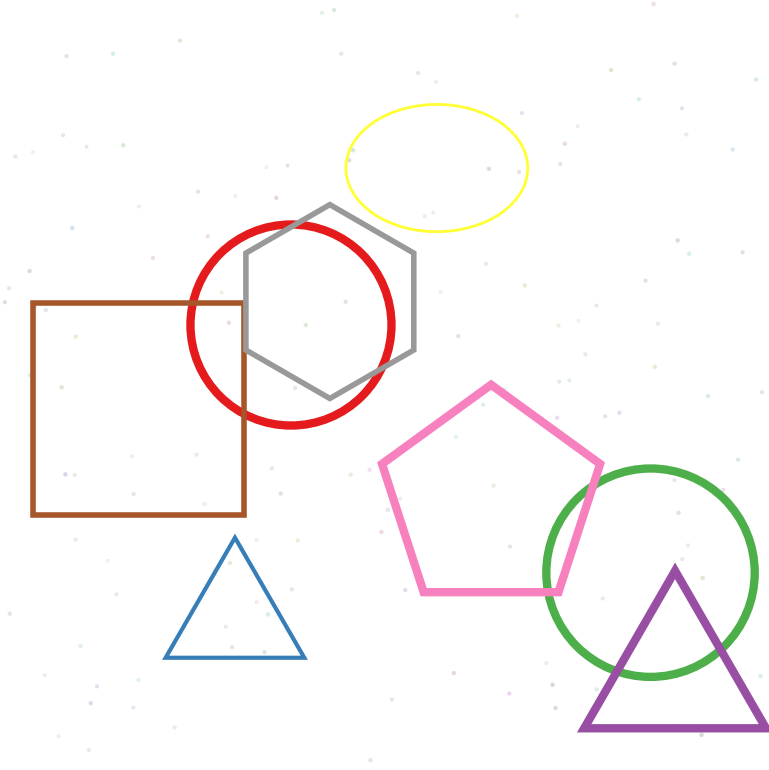[{"shape": "circle", "thickness": 3, "radius": 0.65, "center": [0.378, 0.578]}, {"shape": "triangle", "thickness": 1.5, "radius": 0.52, "center": [0.305, 0.198]}, {"shape": "circle", "thickness": 3, "radius": 0.68, "center": [0.845, 0.256]}, {"shape": "triangle", "thickness": 3, "radius": 0.68, "center": [0.877, 0.122]}, {"shape": "oval", "thickness": 1, "radius": 0.59, "center": [0.567, 0.782]}, {"shape": "square", "thickness": 2, "radius": 0.69, "center": [0.18, 0.469]}, {"shape": "pentagon", "thickness": 3, "radius": 0.74, "center": [0.638, 0.351]}, {"shape": "hexagon", "thickness": 2, "radius": 0.63, "center": [0.428, 0.608]}]